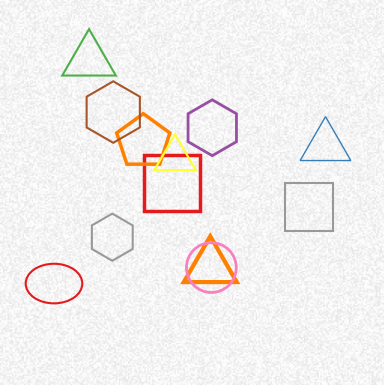[{"shape": "square", "thickness": 2.5, "radius": 0.36, "center": [0.448, 0.525]}, {"shape": "oval", "thickness": 1.5, "radius": 0.37, "center": [0.14, 0.264]}, {"shape": "triangle", "thickness": 1, "radius": 0.38, "center": [0.845, 0.621]}, {"shape": "triangle", "thickness": 1.5, "radius": 0.4, "center": [0.231, 0.844]}, {"shape": "hexagon", "thickness": 2, "radius": 0.36, "center": [0.551, 0.668]}, {"shape": "triangle", "thickness": 3, "radius": 0.4, "center": [0.546, 0.307]}, {"shape": "pentagon", "thickness": 2.5, "radius": 0.36, "center": [0.372, 0.632]}, {"shape": "triangle", "thickness": 1.5, "radius": 0.31, "center": [0.455, 0.589]}, {"shape": "hexagon", "thickness": 1.5, "radius": 0.4, "center": [0.294, 0.709]}, {"shape": "circle", "thickness": 2, "radius": 0.32, "center": [0.549, 0.305]}, {"shape": "square", "thickness": 1.5, "radius": 0.31, "center": [0.803, 0.463]}, {"shape": "hexagon", "thickness": 1.5, "radius": 0.31, "center": [0.292, 0.384]}]